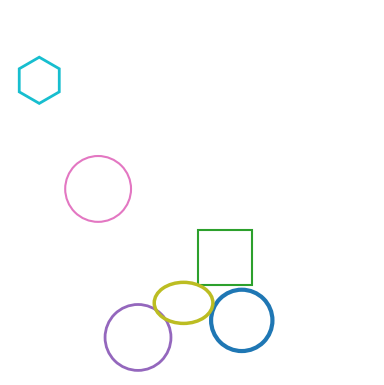[{"shape": "circle", "thickness": 3, "radius": 0.4, "center": [0.628, 0.168]}, {"shape": "square", "thickness": 1.5, "radius": 0.35, "center": [0.584, 0.33]}, {"shape": "circle", "thickness": 2, "radius": 0.43, "center": [0.358, 0.124]}, {"shape": "circle", "thickness": 1.5, "radius": 0.43, "center": [0.255, 0.509]}, {"shape": "oval", "thickness": 2.5, "radius": 0.38, "center": [0.477, 0.213]}, {"shape": "hexagon", "thickness": 2, "radius": 0.3, "center": [0.102, 0.791]}]